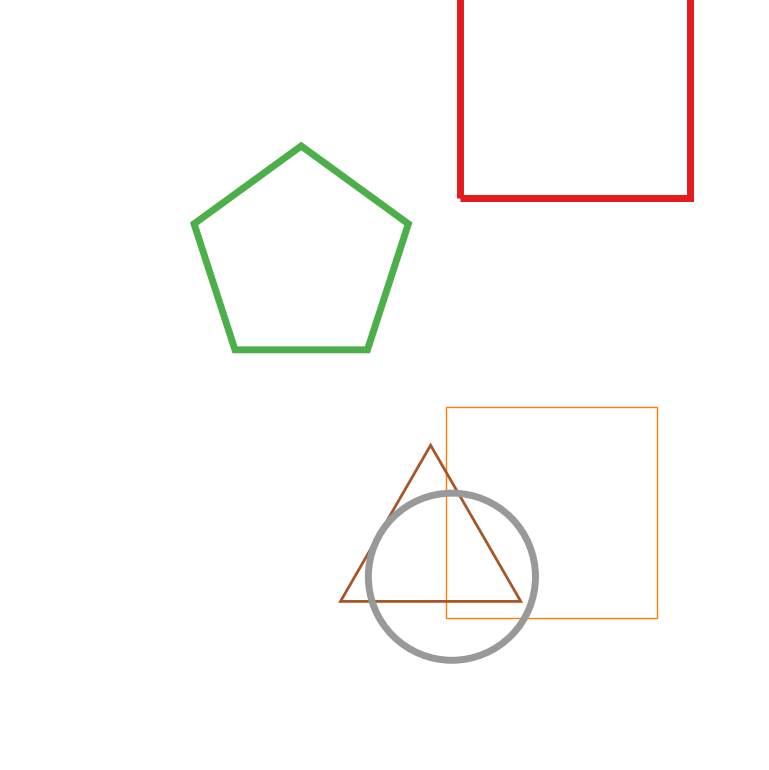[{"shape": "square", "thickness": 2.5, "radius": 0.75, "center": [0.747, 0.892]}, {"shape": "pentagon", "thickness": 2.5, "radius": 0.73, "center": [0.391, 0.664]}, {"shape": "square", "thickness": 0.5, "radius": 0.69, "center": [0.716, 0.335]}, {"shape": "triangle", "thickness": 1, "radius": 0.68, "center": [0.559, 0.287]}, {"shape": "circle", "thickness": 2.5, "radius": 0.54, "center": [0.587, 0.251]}]